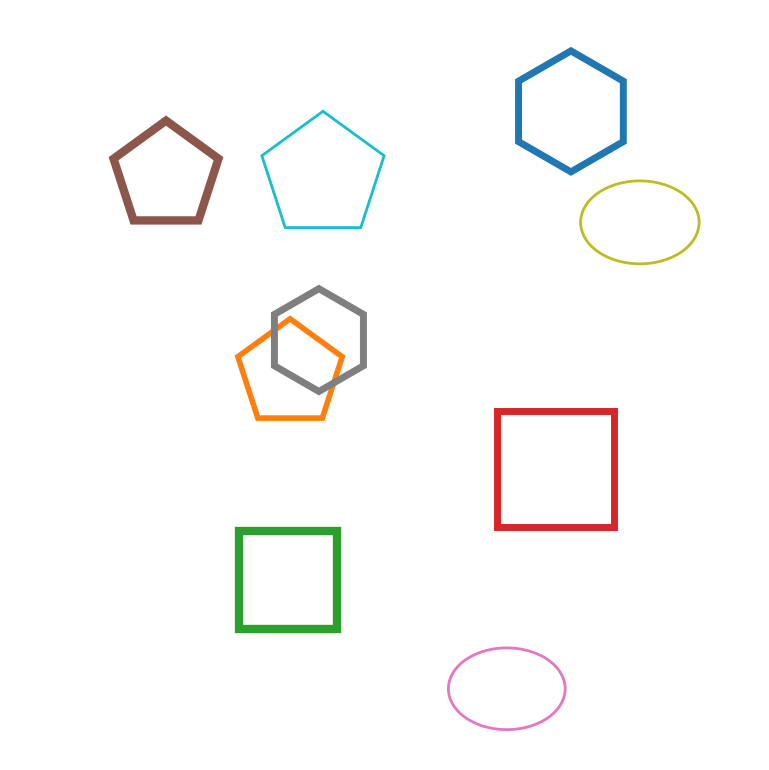[{"shape": "hexagon", "thickness": 2.5, "radius": 0.39, "center": [0.741, 0.855]}, {"shape": "pentagon", "thickness": 2, "radius": 0.36, "center": [0.377, 0.515]}, {"shape": "square", "thickness": 3, "radius": 0.32, "center": [0.374, 0.247]}, {"shape": "square", "thickness": 2.5, "radius": 0.38, "center": [0.722, 0.391]}, {"shape": "pentagon", "thickness": 3, "radius": 0.36, "center": [0.216, 0.772]}, {"shape": "oval", "thickness": 1, "radius": 0.38, "center": [0.658, 0.106]}, {"shape": "hexagon", "thickness": 2.5, "radius": 0.33, "center": [0.414, 0.558]}, {"shape": "oval", "thickness": 1, "radius": 0.38, "center": [0.831, 0.711]}, {"shape": "pentagon", "thickness": 1, "radius": 0.42, "center": [0.419, 0.772]}]